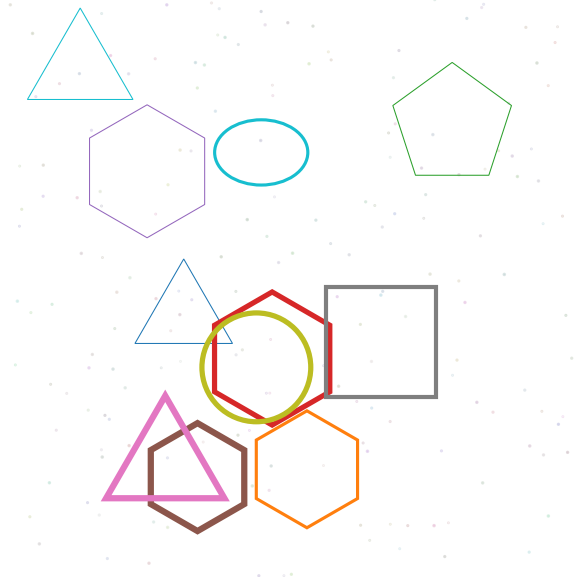[{"shape": "triangle", "thickness": 0.5, "radius": 0.49, "center": [0.318, 0.453]}, {"shape": "hexagon", "thickness": 1.5, "radius": 0.51, "center": [0.531, 0.187]}, {"shape": "pentagon", "thickness": 0.5, "radius": 0.54, "center": [0.783, 0.783]}, {"shape": "hexagon", "thickness": 2.5, "radius": 0.58, "center": [0.471, 0.378]}, {"shape": "hexagon", "thickness": 0.5, "radius": 0.58, "center": [0.255, 0.703]}, {"shape": "hexagon", "thickness": 3, "radius": 0.47, "center": [0.342, 0.173]}, {"shape": "triangle", "thickness": 3, "radius": 0.59, "center": [0.286, 0.195]}, {"shape": "square", "thickness": 2, "radius": 0.47, "center": [0.66, 0.407]}, {"shape": "circle", "thickness": 2.5, "radius": 0.47, "center": [0.444, 0.363]}, {"shape": "triangle", "thickness": 0.5, "radius": 0.53, "center": [0.139, 0.88]}, {"shape": "oval", "thickness": 1.5, "radius": 0.4, "center": [0.452, 0.735]}]